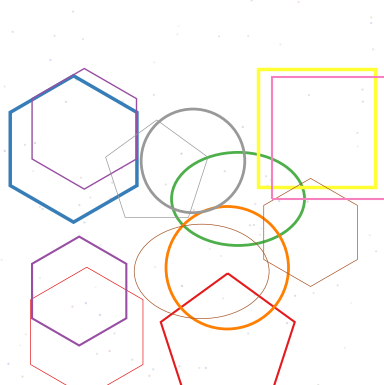[{"shape": "pentagon", "thickness": 1.5, "radius": 0.91, "center": [0.592, 0.107]}, {"shape": "hexagon", "thickness": 0.5, "radius": 0.84, "center": [0.225, 0.137]}, {"shape": "hexagon", "thickness": 2.5, "radius": 0.95, "center": [0.191, 0.613]}, {"shape": "oval", "thickness": 2, "radius": 0.86, "center": [0.618, 0.483]}, {"shape": "hexagon", "thickness": 1, "radius": 0.78, "center": [0.219, 0.665]}, {"shape": "hexagon", "thickness": 1.5, "radius": 0.71, "center": [0.206, 0.244]}, {"shape": "circle", "thickness": 2, "radius": 0.8, "center": [0.59, 0.305]}, {"shape": "square", "thickness": 2.5, "radius": 0.76, "center": [0.822, 0.668]}, {"shape": "oval", "thickness": 0.5, "radius": 0.88, "center": [0.524, 0.295]}, {"shape": "hexagon", "thickness": 0.5, "radius": 0.7, "center": [0.807, 0.396]}, {"shape": "square", "thickness": 1.5, "radius": 0.8, "center": [0.866, 0.642]}, {"shape": "pentagon", "thickness": 0.5, "radius": 0.7, "center": [0.407, 0.549]}, {"shape": "circle", "thickness": 2, "radius": 0.67, "center": [0.501, 0.582]}]